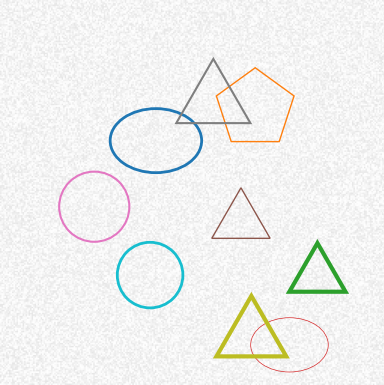[{"shape": "oval", "thickness": 2, "radius": 0.59, "center": [0.405, 0.635]}, {"shape": "pentagon", "thickness": 1, "radius": 0.53, "center": [0.663, 0.718]}, {"shape": "triangle", "thickness": 3, "radius": 0.42, "center": [0.824, 0.284]}, {"shape": "oval", "thickness": 0.5, "radius": 0.5, "center": [0.752, 0.104]}, {"shape": "triangle", "thickness": 1, "radius": 0.44, "center": [0.626, 0.425]}, {"shape": "circle", "thickness": 1.5, "radius": 0.46, "center": [0.245, 0.463]}, {"shape": "triangle", "thickness": 1.5, "radius": 0.56, "center": [0.554, 0.736]}, {"shape": "triangle", "thickness": 3, "radius": 0.52, "center": [0.653, 0.127]}, {"shape": "circle", "thickness": 2, "radius": 0.43, "center": [0.39, 0.285]}]